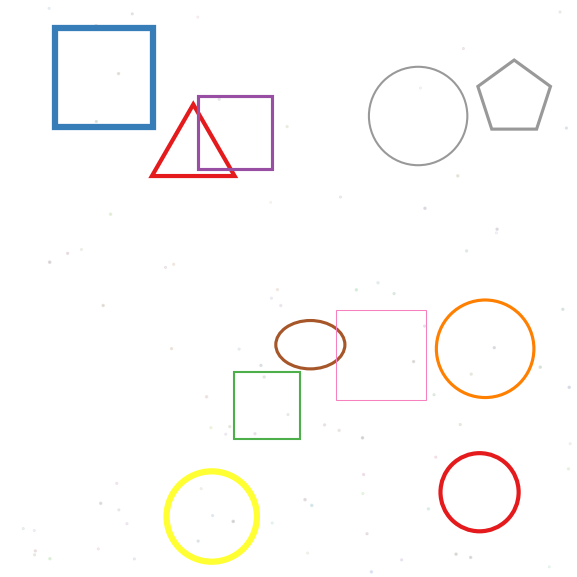[{"shape": "circle", "thickness": 2, "radius": 0.34, "center": [0.83, 0.147]}, {"shape": "triangle", "thickness": 2, "radius": 0.41, "center": [0.335, 0.736]}, {"shape": "square", "thickness": 3, "radius": 0.43, "center": [0.18, 0.865]}, {"shape": "square", "thickness": 1, "radius": 0.29, "center": [0.463, 0.297]}, {"shape": "square", "thickness": 1.5, "radius": 0.32, "center": [0.407, 0.77]}, {"shape": "circle", "thickness": 1.5, "radius": 0.42, "center": [0.84, 0.395]}, {"shape": "circle", "thickness": 3, "radius": 0.39, "center": [0.367, 0.105]}, {"shape": "oval", "thickness": 1.5, "radius": 0.3, "center": [0.537, 0.402]}, {"shape": "square", "thickness": 0.5, "radius": 0.39, "center": [0.66, 0.384]}, {"shape": "pentagon", "thickness": 1.5, "radius": 0.33, "center": [0.89, 0.829]}, {"shape": "circle", "thickness": 1, "radius": 0.43, "center": [0.724, 0.798]}]